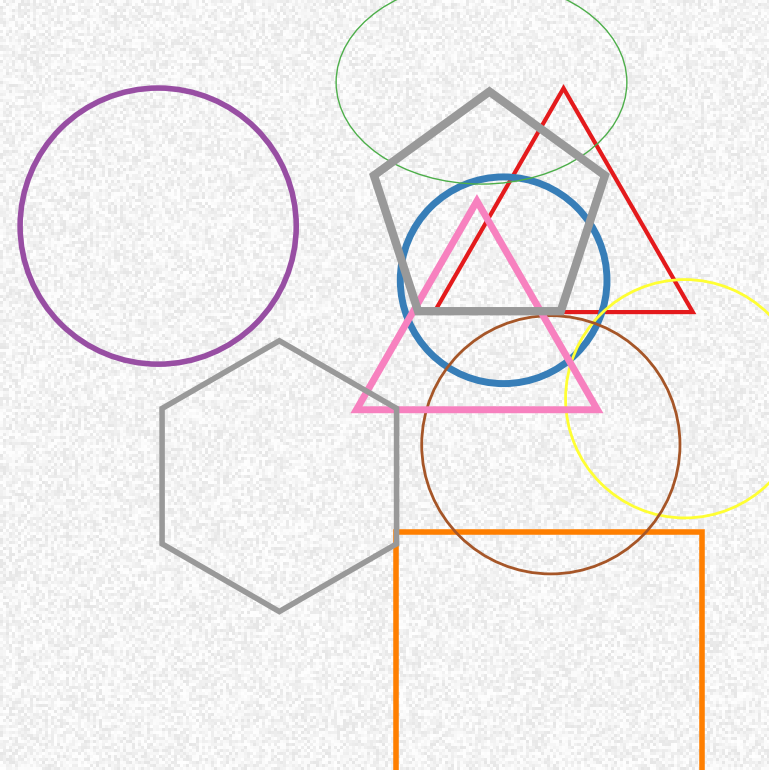[{"shape": "triangle", "thickness": 1.5, "radius": 0.97, "center": [0.732, 0.692]}, {"shape": "circle", "thickness": 2.5, "radius": 0.67, "center": [0.654, 0.636]}, {"shape": "oval", "thickness": 0.5, "radius": 0.94, "center": [0.625, 0.893]}, {"shape": "circle", "thickness": 2, "radius": 0.9, "center": [0.205, 0.706]}, {"shape": "square", "thickness": 2, "radius": 0.99, "center": [0.713, 0.11]}, {"shape": "circle", "thickness": 1, "radius": 0.77, "center": [0.889, 0.482]}, {"shape": "circle", "thickness": 1, "radius": 0.84, "center": [0.715, 0.422]}, {"shape": "triangle", "thickness": 2.5, "radius": 0.9, "center": [0.619, 0.558]}, {"shape": "pentagon", "thickness": 3, "radius": 0.79, "center": [0.636, 0.723]}, {"shape": "hexagon", "thickness": 2, "radius": 0.88, "center": [0.363, 0.382]}]